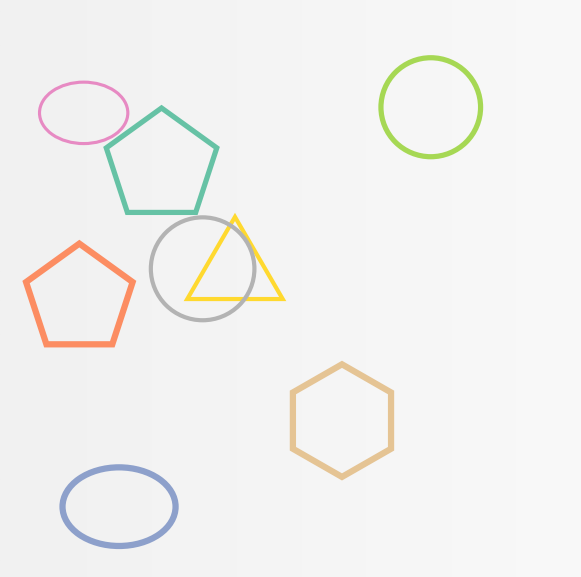[{"shape": "pentagon", "thickness": 2.5, "radius": 0.5, "center": [0.278, 0.712]}, {"shape": "pentagon", "thickness": 3, "radius": 0.48, "center": [0.137, 0.481]}, {"shape": "oval", "thickness": 3, "radius": 0.49, "center": [0.205, 0.122]}, {"shape": "oval", "thickness": 1.5, "radius": 0.38, "center": [0.144, 0.804]}, {"shape": "circle", "thickness": 2.5, "radius": 0.43, "center": [0.741, 0.813]}, {"shape": "triangle", "thickness": 2, "radius": 0.47, "center": [0.404, 0.529]}, {"shape": "hexagon", "thickness": 3, "radius": 0.49, "center": [0.588, 0.271]}, {"shape": "circle", "thickness": 2, "radius": 0.45, "center": [0.349, 0.534]}]